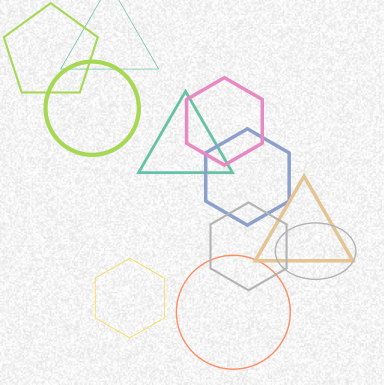[{"shape": "triangle", "thickness": 0.5, "radius": 0.74, "center": [0.285, 0.894]}, {"shape": "triangle", "thickness": 2, "radius": 0.7, "center": [0.482, 0.622]}, {"shape": "circle", "thickness": 1, "radius": 0.74, "center": [0.606, 0.189]}, {"shape": "hexagon", "thickness": 2.5, "radius": 0.63, "center": [0.643, 0.54]}, {"shape": "hexagon", "thickness": 2.5, "radius": 0.57, "center": [0.583, 0.685]}, {"shape": "pentagon", "thickness": 1.5, "radius": 0.64, "center": [0.132, 0.864]}, {"shape": "circle", "thickness": 3, "radius": 0.61, "center": [0.239, 0.719]}, {"shape": "hexagon", "thickness": 0.5, "radius": 0.52, "center": [0.337, 0.226]}, {"shape": "triangle", "thickness": 2.5, "radius": 0.73, "center": [0.79, 0.396]}, {"shape": "oval", "thickness": 1, "radius": 0.52, "center": [0.82, 0.348]}, {"shape": "hexagon", "thickness": 1.5, "radius": 0.57, "center": [0.646, 0.36]}]